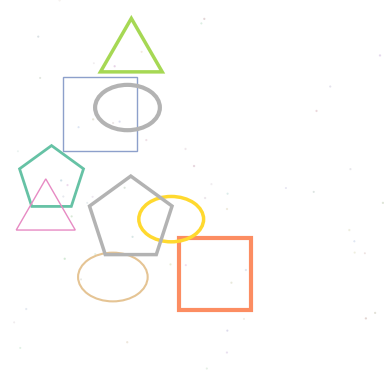[{"shape": "pentagon", "thickness": 2, "radius": 0.44, "center": [0.134, 0.535]}, {"shape": "square", "thickness": 3, "radius": 0.47, "center": [0.559, 0.288]}, {"shape": "square", "thickness": 1, "radius": 0.48, "center": [0.259, 0.705]}, {"shape": "triangle", "thickness": 1, "radius": 0.44, "center": [0.119, 0.447]}, {"shape": "triangle", "thickness": 2.5, "radius": 0.46, "center": [0.341, 0.86]}, {"shape": "oval", "thickness": 2.5, "radius": 0.42, "center": [0.445, 0.431]}, {"shape": "oval", "thickness": 1.5, "radius": 0.45, "center": [0.293, 0.28]}, {"shape": "oval", "thickness": 3, "radius": 0.42, "center": [0.331, 0.721]}, {"shape": "pentagon", "thickness": 2.5, "radius": 0.56, "center": [0.34, 0.43]}]